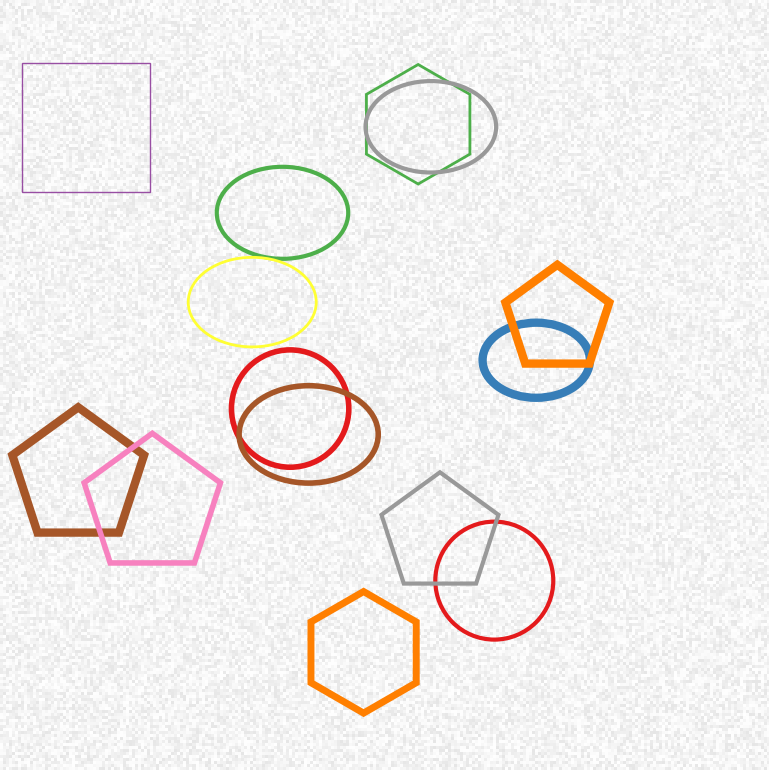[{"shape": "circle", "thickness": 2, "radius": 0.38, "center": [0.377, 0.469]}, {"shape": "circle", "thickness": 1.5, "radius": 0.38, "center": [0.642, 0.246]}, {"shape": "oval", "thickness": 3, "radius": 0.35, "center": [0.696, 0.532]}, {"shape": "hexagon", "thickness": 1, "radius": 0.39, "center": [0.543, 0.839]}, {"shape": "oval", "thickness": 1.5, "radius": 0.43, "center": [0.367, 0.724]}, {"shape": "square", "thickness": 0.5, "radius": 0.42, "center": [0.112, 0.834]}, {"shape": "hexagon", "thickness": 2.5, "radius": 0.39, "center": [0.472, 0.153]}, {"shape": "pentagon", "thickness": 3, "radius": 0.35, "center": [0.724, 0.585]}, {"shape": "oval", "thickness": 1, "radius": 0.42, "center": [0.328, 0.608]}, {"shape": "pentagon", "thickness": 3, "radius": 0.45, "center": [0.102, 0.381]}, {"shape": "oval", "thickness": 2, "radius": 0.45, "center": [0.401, 0.436]}, {"shape": "pentagon", "thickness": 2, "radius": 0.47, "center": [0.198, 0.344]}, {"shape": "pentagon", "thickness": 1.5, "radius": 0.4, "center": [0.571, 0.307]}, {"shape": "oval", "thickness": 1.5, "radius": 0.42, "center": [0.56, 0.835]}]